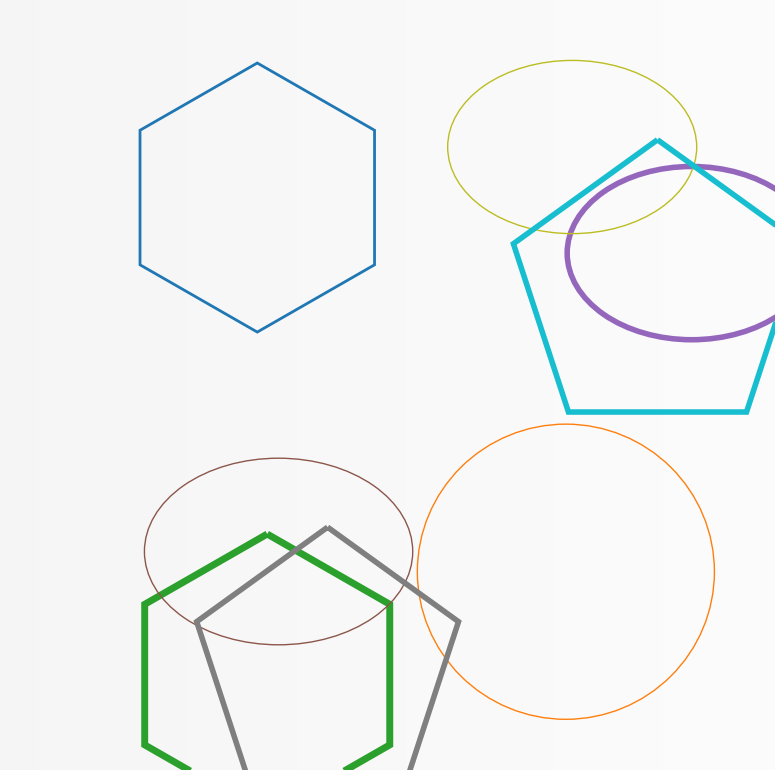[{"shape": "hexagon", "thickness": 1, "radius": 0.87, "center": [0.332, 0.743]}, {"shape": "circle", "thickness": 0.5, "radius": 0.96, "center": [0.73, 0.258]}, {"shape": "hexagon", "thickness": 2.5, "radius": 0.91, "center": [0.345, 0.124]}, {"shape": "oval", "thickness": 2, "radius": 0.8, "center": [0.893, 0.671]}, {"shape": "oval", "thickness": 0.5, "radius": 0.87, "center": [0.359, 0.284]}, {"shape": "pentagon", "thickness": 2, "radius": 0.89, "center": [0.423, 0.138]}, {"shape": "oval", "thickness": 0.5, "radius": 0.8, "center": [0.738, 0.809]}, {"shape": "pentagon", "thickness": 2, "radius": 0.98, "center": [0.848, 0.623]}]